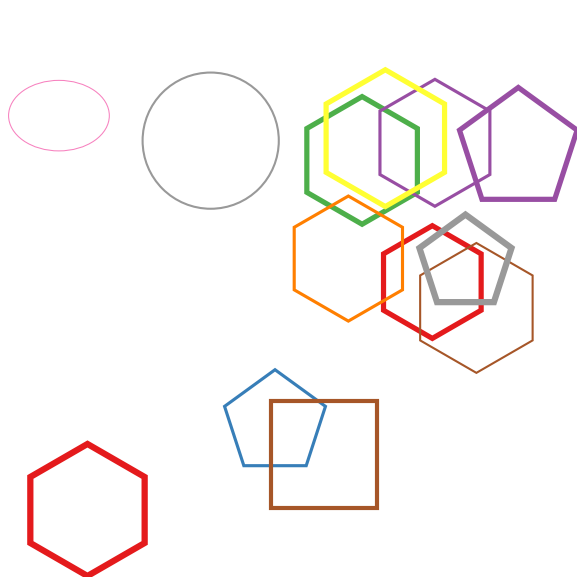[{"shape": "hexagon", "thickness": 3, "radius": 0.57, "center": [0.151, 0.116]}, {"shape": "hexagon", "thickness": 2.5, "radius": 0.49, "center": [0.749, 0.511]}, {"shape": "pentagon", "thickness": 1.5, "radius": 0.46, "center": [0.476, 0.267]}, {"shape": "hexagon", "thickness": 2.5, "radius": 0.55, "center": [0.627, 0.721]}, {"shape": "pentagon", "thickness": 2.5, "radius": 0.54, "center": [0.898, 0.741]}, {"shape": "hexagon", "thickness": 1.5, "radius": 0.55, "center": [0.753, 0.752]}, {"shape": "hexagon", "thickness": 1.5, "radius": 0.54, "center": [0.603, 0.551]}, {"shape": "hexagon", "thickness": 2.5, "radius": 0.59, "center": [0.667, 0.76]}, {"shape": "square", "thickness": 2, "radius": 0.46, "center": [0.561, 0.212]}, {"shape": "hexagon", "thickness": 1, "radius": 0.56, "center": [0.825, 0.466]}, {"shape": "oval", "thickness": 0.5, "radius": 0.44, "center": [0.102, 0.799]}, {"shape": "circle", "thickness": 1, "radius": 0.59, "center": [0.365, 0.756]}, {"shape": "pentagon", "thickness": 3, "radius": 0.42, "center": [0.806, 0.544]}]